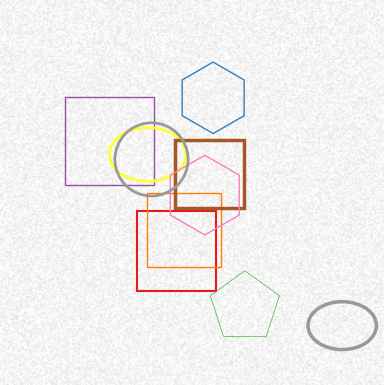[{"shape": "square", "thickness": 1.5, "radius": 0.52, "center": [0.458, 0.348]}, {"shape": "hexagon", "thickness": 1, "radius": 0.46, "center": [0.554, 0.746]}, {"shape": "pentagon", "thickness": 0.5, "radius": 0.47, "center": [0.636, 0.203]}, {"shape": "square", "thickness": 1, "radius": 0.58, "center": [0.285, 0.634]}, {"shape": "square", "thickness": 1, "radius": 0.48, "center": [0.478, 0.402]}, {"shape": "oval", "thickness": 2, "radius": 0.5, "center": [0.384, 0.599]}, {"shape": "square", "thickness": 2.5, "radius": 0.44, "center": [0.545, 0.548]}, {"shape": "hexagon", "thickness": 1, "radius": 0.52, "center": [0.532, 0.493]}, {"shape": "circle", "thickness": 2, "radius": 0.48, "center": [0.394, 0.586]}, {"shape": "oval", "thickness": 2.5, "radius": 0.44, "center": [0.889, 0.154]}]